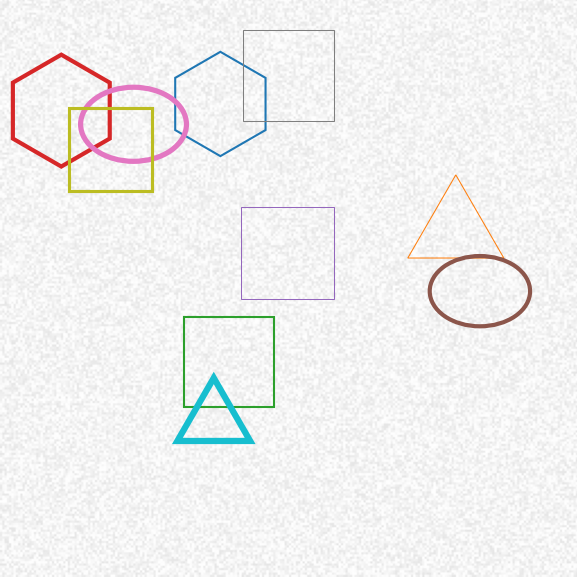[{"shape": "hexagon", "thickness": 1, "radius": 0.45, "center": [0.382, 0.819]}, {"shape": "triangle", "thickness": 0.5, "radius": 0.48, "center": [0.789, 0.6]}, {"shape": "square", "thickness": 1, "radius": 0.39, "center": [0.397, 0.372]}, {"shape": "hexagon", "thickness": 2, "radius": 0.48, "center": [0.106, 0.808]}, {"shape": "square", "thickness": 0.5, "radius": 0.4, "center": [0.498, 0.561]}, {"shape": "oval", "thickness": 2, "radius": 0.43, "center": [0.831, 0.495]}, {"shape": "oval", "thickness": 2.5, "radius": 0.46, "center": [0.231, 0.784]}, {"shape": "square", "thickness": 0.5, "radius": 0.39, "center": [0.5, 0.869]}, {"shape": "square", "thickness": 1.5, "radius": 0.36, "center": [0.192, 0.74]}, {"shape": "triangle", "thickness": 3, "radius": 0.36, "center": [0.37, 0.272]}]